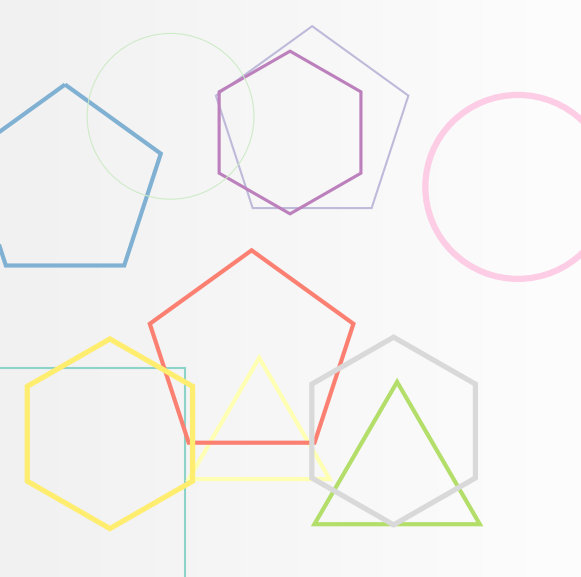[{"shape": "square", "thickness": 1, "radius": 0.94, "center": [0.13, 0.174]}, {"shape": "triangle", "thickness": 2, "radius": 0.7, "center": [0.446, 0.24]}, {"shape": "pentagon", "thickness": 1, "radius": 0.87, "center": [0.537, 0.78]}, {"shape": "pentagon", "thickness": 2, "radius": 0.92, "center": [0.433, 0.382]}, {"shape": "pentagon", "thickness": 2, "radius": 0.87, "center": [0.112, 0.68]}, {"shape": "triangle", "thickness": 2, "radius": 0.82, "center": [0.683, 0.174]}, {"shape": "circle", "thickness": 3, "radius": 0.8, "center": [0.891, 0.675]}, {"shape": "hexagon", "thickness": 2.5, "radius": 0.81, "center": [0.677, 0.253]}, {"shape": "hexagon", "thickness": 1.5, "radius": 0.7, "center": [0.499, 0.77]}, {"shape": "circle", "thickness": 0.5, "radius": 0.72, "center": [0.293, 0.798]}, {"shape": "hexagon", "thickness": 2.5, "radius": 0.82, "center": [0.189, 0.248]}]